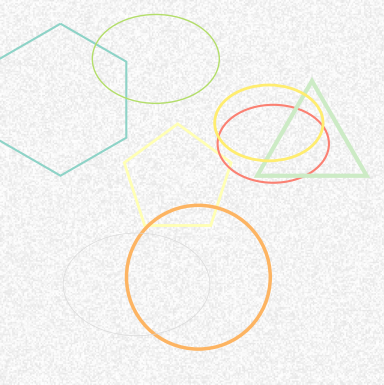[{"shape": "hexagon", "thickness": 1.5, "radius": 0.99, "center": [0.157, 0.741]}, {"shape": "pentagon", "thickness": 2, "radius": 0.73, "center": [0.462, 0.532]}, {"shape": "oval", "thickness": 1.5, "radius": 0.72, "center": [0.71, 0.627]}, {"shape": "circle", "thickness": 2.5, "radius": 0.93, "center": [0.515, 0.28]}, {"shape": "oval", "thickness": 1, "radius": 0.82, "center": [0.405, 0.847]}, {"shape": "oval", "thickness": 0.5, "radius": 0.95, "center": [0.355, 0.261]}, {"shape": "triangle", "thickness": 3, "radius": 0.82, "center": [0.81, 0.626]}, {"shape": "oval", "thickness": 2, "radius": 0.7, "center": [0.698, 0.681]}]